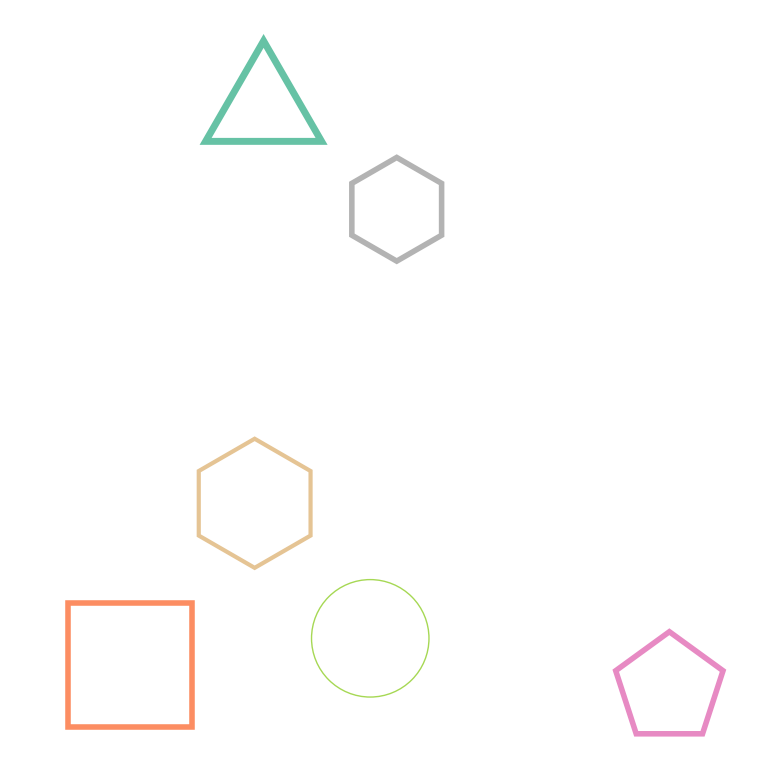[{"shape": "triangle", "thickness": 2.5, "radius": 0.43, "center": [0.342, 0.86]}, {"shape": "square", "thickness": 2, "radius": 0.4, "center": [0.169, 0.136]}, {"shape": "pentagon", "thickness": 2, "radius": 0.37, "center": [0.869, 0.106]}, {"shape": "circle", "thickness": 0.5, "radius": 0.38, "center": [0.481, 0.171]}, {"shape": "hexagon", "thickness": 1.5, "radius": 0.42, "center": [0.331, 0.346]}, {"shape": "hexagon", "thickness": 2, "radius": 0.34, "center": [0.515, 0.728]}]